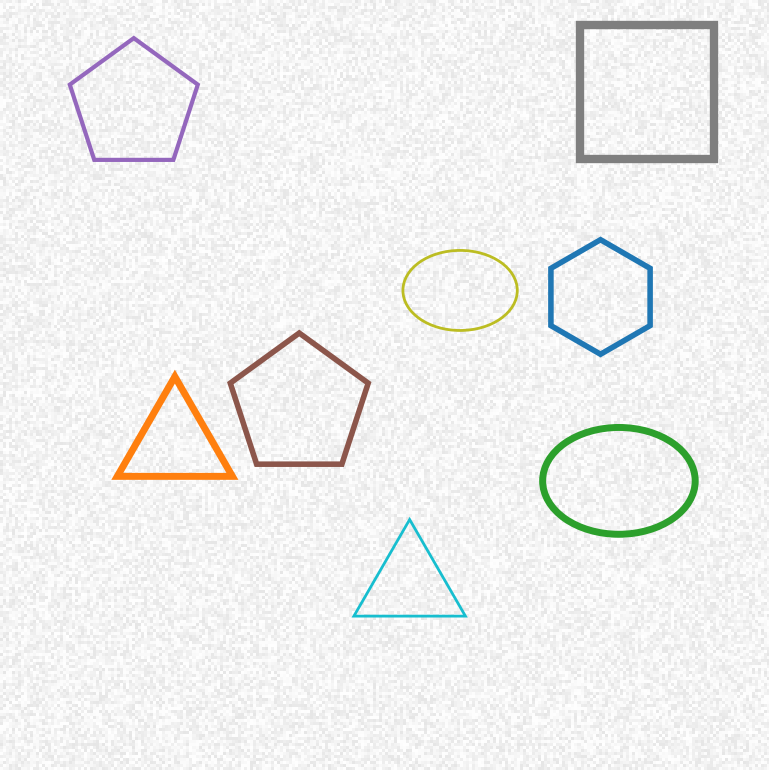[{"shape": "hexagon", "thickness": 2, "radius": 0.37, "center": [0.78, 0.614]}, {"shape": "triangle", "thickness": 2.5, "radius": 0.43, "center": [0.227, 0.425]}, {"shape": "oval", "thickness": 2.5, "radius": 0.5, "center": [0.804, 0.375]}, {"shape": "pentagon", "thickness": 1.5, "radius": 0.44, "center": [0.174, 0.863]}, {"shape": "pentagon", "thickness": 2, "radius": 0.47, "center": [0.389, 0.473]}, {"shape": "square", "thickness": 3, "radius": 0.44, "center": [0.84, 0.88]}, {"shape": "oval", "thickness": 1, "radius": 0.37, "center": [0.598, 0.623]}, {"shape": "triangle", "thickness": 1, "radius": 0.42, "center": [0.532, 0.242]}]